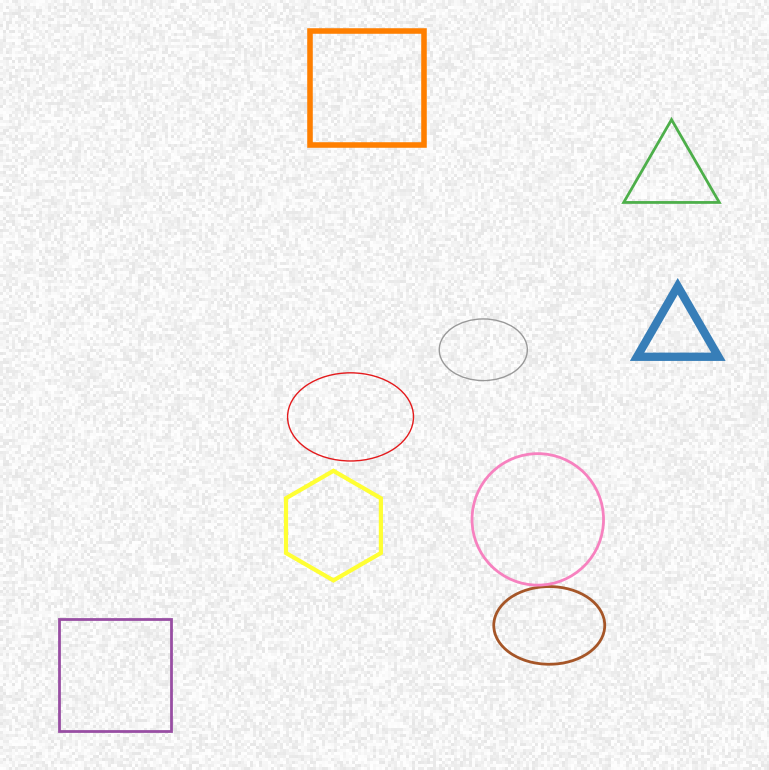[{"shape": "oval", "thickness": 0.5, "radius": 0.41, "center": [0.455, 0.459]}, {"shape": "triangle", "thickness": 3, "radius": 0.31, "center": [0.88, 0.567]}, {"shape": "triangle", "thickness": 1, "radius": 0.36, "center": [0.872, 0.773]}, {"shape": "square", "thickness": 1, "radius": 0.36, "center": [0.15, 0.123]}, {"shape": "square", "thickness": 2, "radius": 0.37, "center": [0.476, 0.886]}, {"shape": "hexagon", "thickness": 1.5, "radius": 0.36, "center": [0.433, 0.317]}, {"shape": "oval", "thickness": 1, "radius": 0.36, "center": [0.713, 0.188]}, {"shape": "circle", "thickness": 1, "radius": 0.43, "center": [0.698, 0.325]}, {"shape": "oval", "thickness": 0.5, "radius": 0.29, "center": [0.628, 0.546]}]